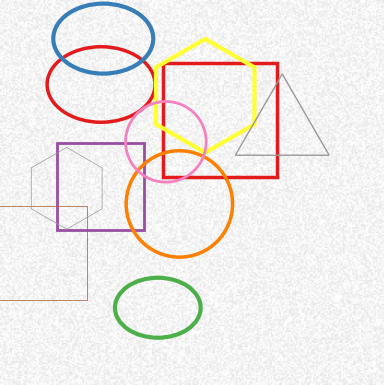[{"shape": "oval", "thickness": 2.5, "radius": 0.7, "center": [0.263, 0.781]}, {"shape": "square", "thickness": 2.5, "radius": 0.74, "center": [0.571, 0.689]}, {"shape": "oval", "thickness": 3, "radius": 0.65, "center": [0.268, 0.9]}, {"shape": "oval", "thickness": 3, "radius": 0.56, "center": [0.41, 0.201]}, {"shape": "square", "thickness": 2, "radius": 0.57, "center": [0.26, 0.515]}, {"shape": "circle", "thickness": 2.5, "radius": 0.69, "center": [0.466, 0.47]}, {"shape": "hexagon", "thickness": 3, "radius": 0.74, "center": [0.533, 0.751]}, {"shape": "square", "thickness": 0.5, "radius": 0.61, "center": [0.105, 0.344]}, {"shape": "circle", "thickness": 2, "radius": 0.52, "center": [0.431, 0.632]}, {"shape": "triangle", "thickness": 1, "radius": 0.7, "center": [0.733, 0.667]}, {"shape": "hexagon", "thickness": 0.5, "radius": 0.53, "center": [0.173, 0.511]}]